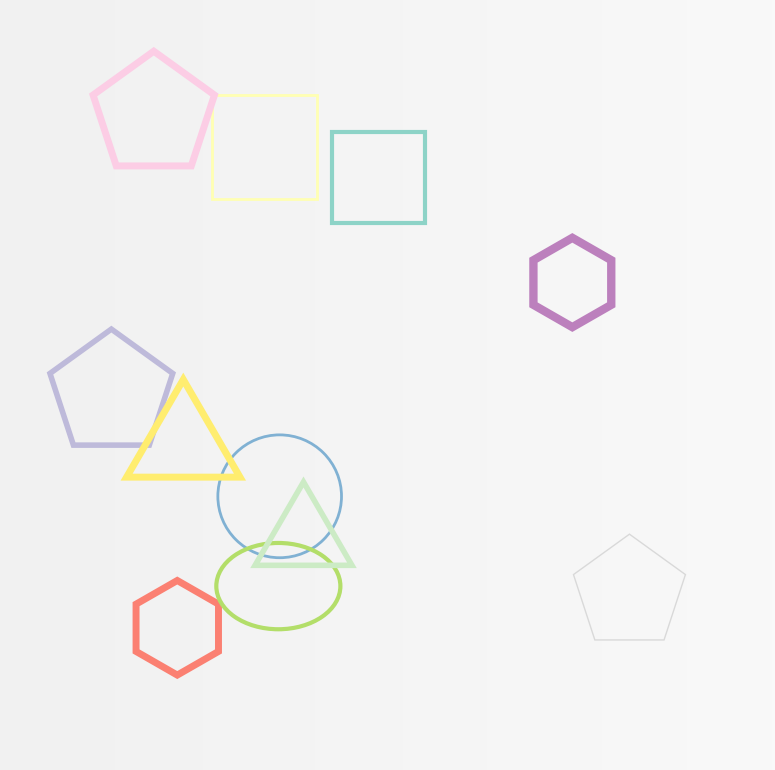[{"shape": "square", "thickness": 1.5, "radius": 0.3, "center": [0.488, 0.769]}, {"shape": "square", "thickness": 1, "radius": 0.34, "center": [0.341, 0.81]}, {"shape": "pentagon", "thickness": 2, "radius": 0.42, "center": [0.144, 0.489]}, {"shape": "hexagon", "thickness": 2.5, "radius": 0.31, "center": [0.229, 0.185]}, {"shape": "circle", "thickness": 1, "radius": 0.4, "center": [0.361, 0.355]}, {"shape": "oval", "thickness": 1.5, "radius": 0.4, "center": [0.359, 0.239]}, {"shape": "pentagon", "thickness": 2.5, "radius": 0.41, "center": [0.198, 0.851]}, {"shape": "pentagon", "thickness": 0.5, "radius": 0.38, "center": [0.812, 0.23]}, {"shape": "hexagon", "thickness": 3, "radius": 0.29, "center": [0.739, 0.633]}, {"shape": "triangle", "thickness": 2, "radius": 0.36, "center": [0.392, 0.302]}, {"shape": "triangle", "thickness": 2.5, "radius": 0.42, "center": [0.237, 0.423]}]